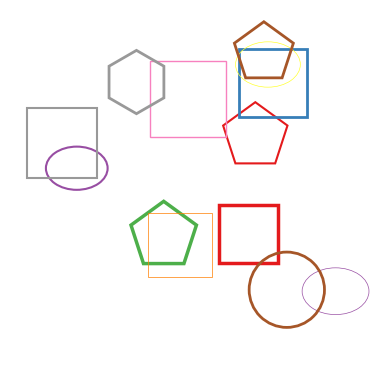[{"shape": "pentagon", "thickness": 1.5, "radius": 0.44, "center": [0.663, 0.647]}, {"shape": "square", "thickness": 2.5, "radius": 0.38, "center": [0.646, 0.393]}, {"shape": "square", "thickness": 2, "radius": 0.44, "center": [0.708, 0.785]}, {"shape": "pentagon", "thickness": 2.5, "radius": 0.45, "center": [0.425, 0.388]}, {"shape": "oval", "thickness": 1.5, "radius": 0.4, "center": [0.199, 0.563]}, {"shape": "oval", "thickness": 0.5, "radius": 0.43, "center": [0.872, 0.244]}, {"shape": "square", "thickness": 0.5, "radius": 0.42, "center": [0.467, 0.365]}, {"shape": "oval", "thickness": 0.5, "radius": 0.42, "center": [0.696, 0.832]}, {"shape": "circle", "thickness": 2, "radius": 0.49, "center": [0.745, 0.247]}, {"shape": "pentagon", "thickness": 2, "radius": 0.4, "center": [0.685, 0.863]}, {"shape": "square", "thickness": 1, "radius": 0.49, "center": [0.489, 0.742]}, {"shape": "hexagon", "thickness": 2, "radius": 0.41, "center": [0.354, 0.787]}, {"shape": "square", "thickness": 1.5, "radius": 0.46, "center": [0.16, 0.629]}]